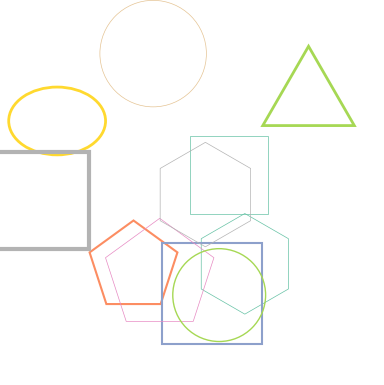[{"shape": "square", "thickness": 0.5, "radius": 0.5, "center": [0.595, 0.546]}, {"shape": "hexagon", "thickness": 0.5, "radius": 0.65, "center": [0.636, 0.315]}, {"shape": "pentagon", "thickness": 1.5, "radius": 0.6, "center": [0.347, 0.307]}, {"shape": "square", "thickness": 1.5, "radius": 0.65, "center": [0.551, 0.238]}, {"shape": "pentagon", "thickness": 0.5, "radius": 0.74, "center": [0.415, 0.285]}, {"shape": "circle", "thickness": 1, "radius": 0.6, "center": [0.569, 0.234]}, {"shape": "triangle", "thickness": 2, "radius": 0.69, "center": [0.801, 0.742]}, {"shape": "oval", "thickness": 2, "radius": 0.63, "center": [0.148, 0.686]}, {"shape": "circle", "thickness": 0.5, "radius": 0.69, "center": [0.398, 0.861]}, {"shape": "square", "thickness": 3, "radius": 0.63, "center": [0.105, 0.479]}, {"shape": "hexagon", "thickness": 0.5, "radius": 0.68, "center": [0.534, 0.495]}]